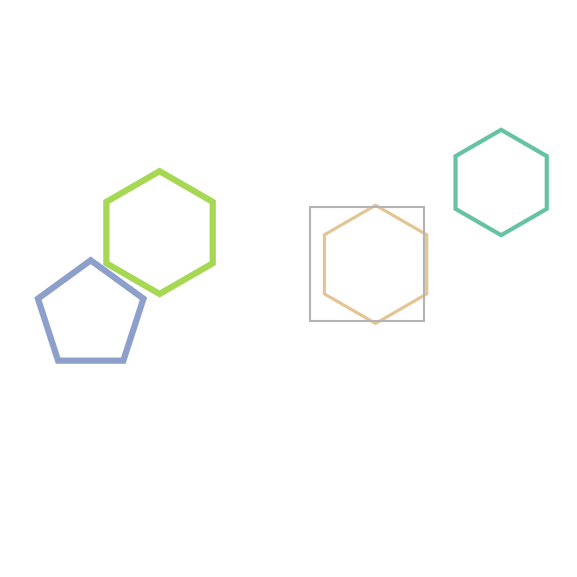[{"shape": "hexagon", "thickness": 2, "radius": 0.46, "center": [0.868, 0.683]}, {"shape": "pentagon", "thickness": 3, "radius": 0.48, "center": [0.157, 0.452]}, {"shape": "hexagon", "thickness": 3, "radius": 0.53, "center": [0.276, 0.596]}, {"shape": "hexagon", "thickness": 1.5, "radius": 0.51, "center": [0.65, 0.541]}, {"shape": "square", "thickness": 1, "radius": 0.49, "center": [0.635, 0.543]}]